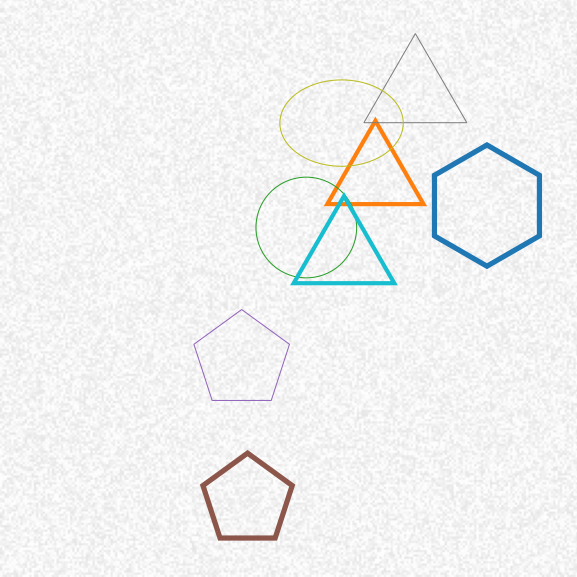[{"shape": "hexagon", "thickness": 2.5, "radius": 0.52, "center": [0.843, 0.643]}, {"shape": "triangle", "thickness": 2, "radius": 0.48, "center": [0.65, 0.694]}, {"shape": "circle", "thickness": 0.5, "radius": 0.44, "center": [0.53, 0.605]}, {"shape": "pentagon", "thickness": 0.5, "radius": 0.44, "center": [0.419, 0.376]}, {"shape": "pentagon", "thickness": 2.5, "radius": 0.41, "center": [0.429, 0.133]}, {"shape": "triangle", "thickness": 0.5, "radius": 0.51, "center": [0.719, 0.838]}, {"shape": "oval", "thickness": 0.5, "radius": 0.53, "center": [0.591, 0.786]}, {"shape": "triangle", "thickness": 2, "radius": 0.5, "center": [0.596, 0.559]}]